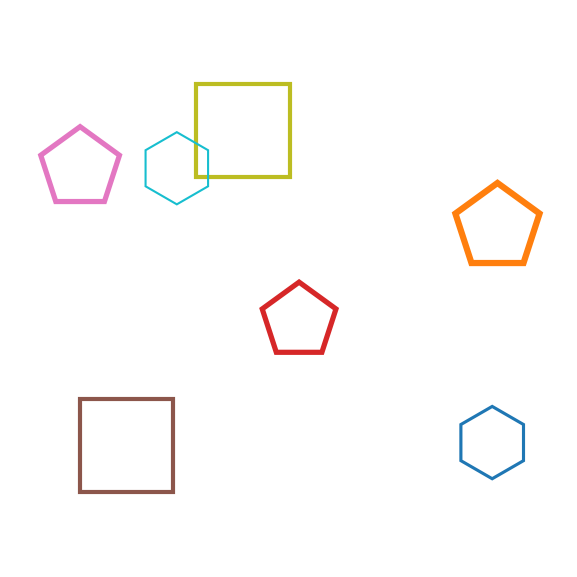[{"shape": "hexagon", "thickness": 1.5, "radius": 0.31, "center": [0.852, 0.233]}, {"shape": "pentagon", "thickness": 3, "radius": 0.38, "center": [0.861, 0.606]}, {"shape": "pentagon", "thickness": 2.5, "radius": 0.34, "center": [0.518, 0.443]}, {"shape": "square", "thickness": 2, "radius": 0.4, "center": [0.219, 0.228]}, {"shape": "pentagon", "thickness": 2.5, "radius": 0.36, "center": [0.139, 0.708]}, {"shape": "square", "thickness": 2, "radius": 0.41, "center": [0.421, 0.773]}, {"shape": "hexagon", "thickness": 1, "radius": 0.31, "center": [0.306, 0.708]}]